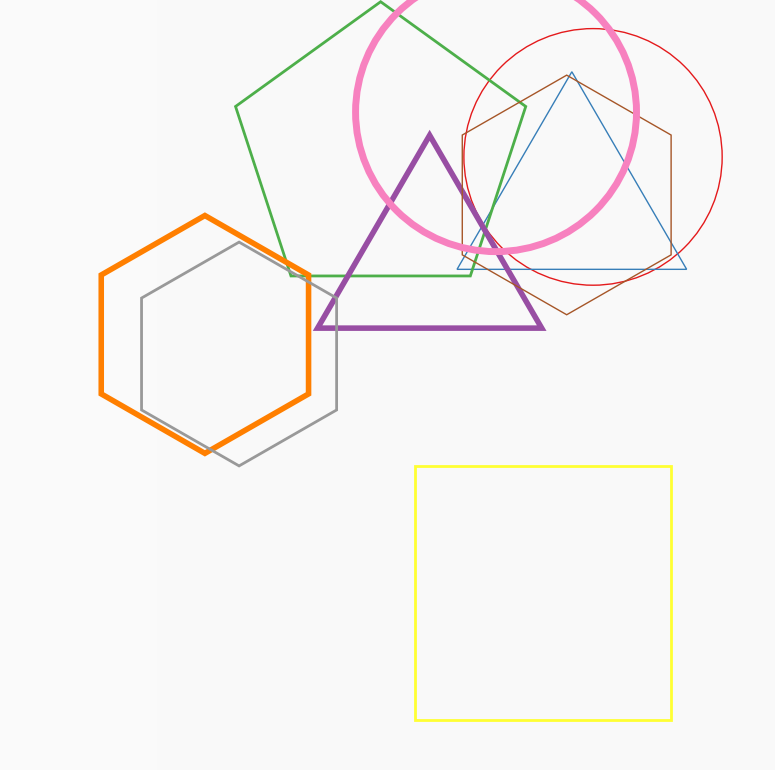[{"shape": "circle", "thickness": 0.5, "radius": 0.83, "center": [0.765, 0.796]}, {"shape": "triangle", "thickness": 0.5, "radius": 0.86, "center": [0.738, 0.736]}, {"shape": "pentagon", "thickness": 1, "radius": 0.98, "center": [0.491, 0.801]}, {"shape": "triangle", "thickness": 2, "radius": 0.83, "center": [0.554, 0.657]}, {"shape": "hexagon", "thickness": 2, "radius": 0.77, "center": [0.264, 0.566]}, {"shape": "square", "thickness": 1, "radius": 0.83, "center": [0.7, 0.23]}, {"shape": "hexagon", "thickness": 0.5, "radius": 0.78, "center": [0.731, 0.747]}, {"shape": "circle", "thickness": 2.5, "radius": 0.91, "center": [0.64, 0.854]}, {"shape": "hexagon", "thickness": 1, "radius": 0.73, "center": [0.308, 0.54]}]